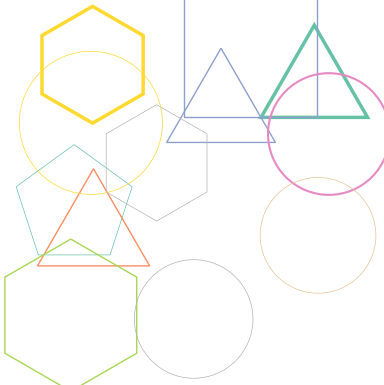[{"shape": "triangle", "thickness": 2.5, "radius": 0.8, "center": [0.816, 0.775]}, {"shape": "pentagon", "thickness": 0.5, "radius": 0.79, "center": [0.193, 0.466]}, {"shape": "triangle", "thickness": 1, "radius": 0.84, "center": [0.243, 0.393]}, {"shape": "triangle", "thickness": 1, "radius": 0.82, "center": [0.574, 0.712]}, {"shape": "square", "thickness": 1, "radius": 0.86, "center": [0.651, 0.867]}, {"shape": "circle", "thickness": 1.5, "radius": 0.79, "center": [0.854, 0.652]}, {"shape": "hexagon", "thickness": 1, "radius": 0.99, "center": [0.184, 0.181]}, {"shape": "circle", "thickness": 0.5, "radius": 0.93, "center": [0.236, 0.681]}, {"shape": "hexagon", "thickness": 2.5, "radius": 0.76, "center": [0.24, 0.832]}, {"shape": "circle", "thickness": 0.5, "radius": 0.75, "center": [0.826, 0.389]}, {"shape": "circle", "thickness": 0.5, "radius": 0.77, "center": [0.503, 0.171]}, {"shape": "hexagon", "thickness": 0.5, "radius": 0.76, "center": [0.407, 0.577]}]